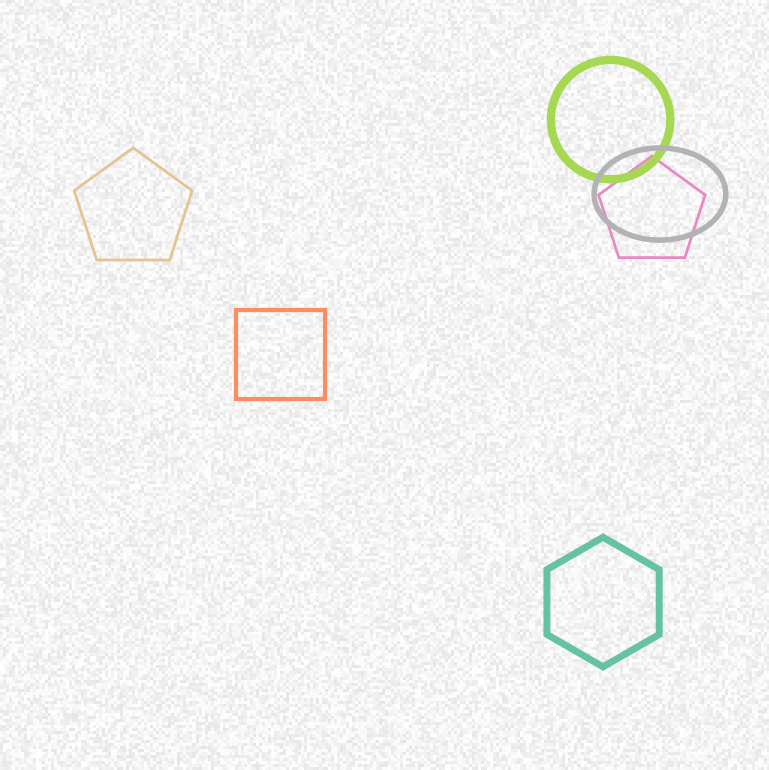[{"shape": "hexagon", "thickness": 2.5, "radius": 0.42, "center": [0.783, 0.218]}, {"shape": "square", "thickness": 1.5, "radius": 0.29, "center": [0.364, 0.54]}, {"shape": "pentagon", "thickness": 1, "radius": 0.36, "center": [0.847, 0.724]}, {"shape": "circle", "thickness": 3, "radius": 0.39, "center": [0.793, 0.845]}, {"shape": "pentagon", "thickness": 1, "radius": 0.4, "center": [0.173, 0.727]}, {"shape": "oval", "thickness": 2, "radius": 0.43, "center": [0.857, 0.748]}]